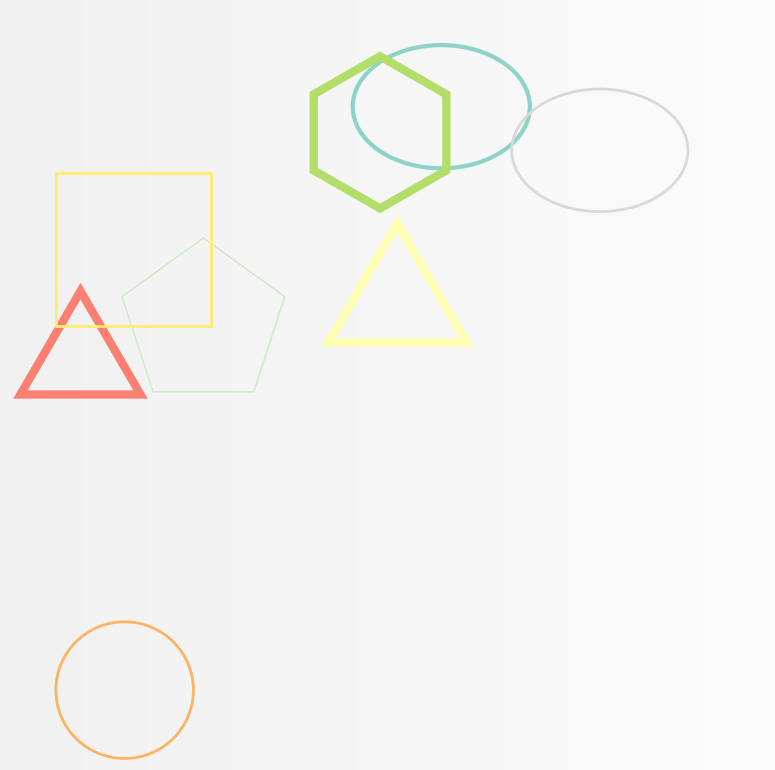[{"shape": "oval", "thickness": 1.5, "radius": 0.57, "center": [0.569, 0.861]}, {"shape": "triangle", "thickness": 3, "radius": 0.52, "center": [0.513, 0.607]}, {"shape": "triangle", "thickness": 3, "radius": 0.45, "center": [0.104, 0.532]}, {"shape": "circle", "thickness": 1, "radius": 0.44, "center": [0.161, 0.104]}, {"shape": "hexagon", "thickness": 3, "radius": 0.49, "center": [0.49, 0.828]}, {"shape": "oval", "thickness": 1, "radius": 0.57, "center": [0.774, 0.805]}, {"shape": "pentagon", "thickness": 0.5, "radius": 0.55, "center": [0.262, 0.581]}, {"shape": "square", "thickness": 1, "radius": 0.5, "center": [0.172, 0.676]}]